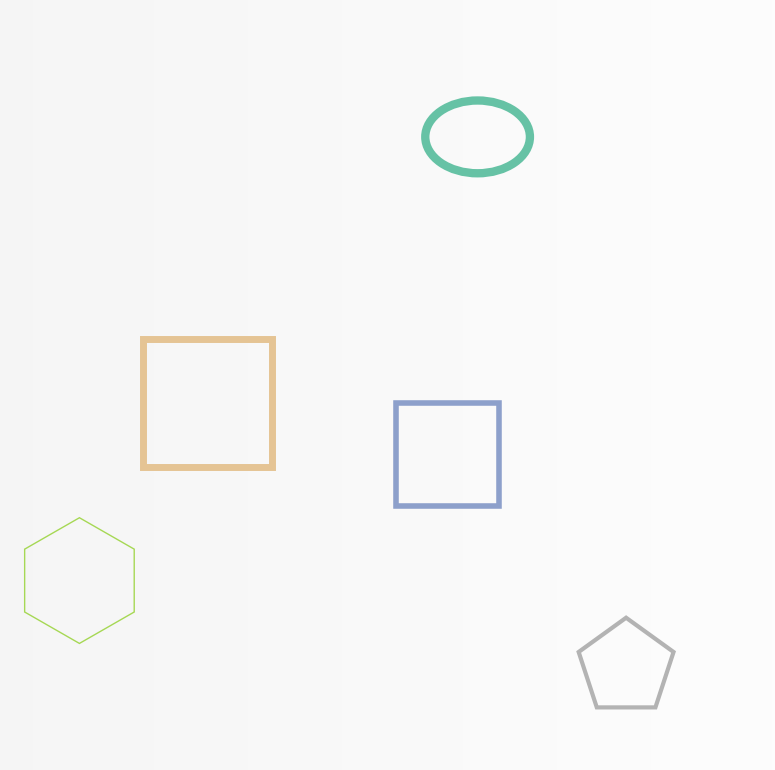[{"shape": "oval", "thickness": 3, "radius": 0.34, "center": [0.616, 0.822]}, {"shape": "square", "thickness": 2, "radius": 0.33, "center": [0.577, 0.41]}, {"shape": "hexagon", "thickness": 0.5, "radius": 0.41, "center": [0.102, 0.246]}, {"shape": "square", "thickness": 2.5, "radius": 0.42, "center": [0.268, 0.476]}, {"shape": "pentagon", "thickness": 1.5, "radius": 0.32, "center": [0.808, 0.133]}]